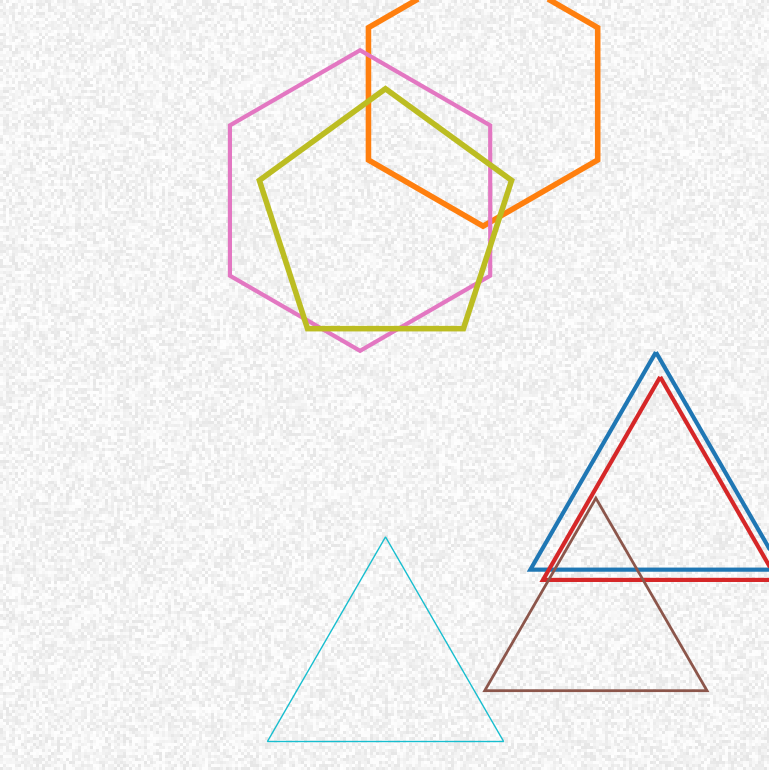[{"shape": "triangle", "thickness": 1.5, "radius": 0.94, "center": [0.852, 0.354]}, {"shape": "hexagon", "thickness": 2, "radius": 0.86, "center": [0.627, 0.878]}, {"shape": "triangle", "thickness": 1.5, "radius": 0.88, "center": [0.857, 0.335]}, {"shape": "triangle", "thickness": 1, "radius": 0.83, "center": [0.774, 0.186]}, {"shape": "hexagon", "thickness": 1.5, "radius": 0.98, "center": [0.468, 0.74]}, {"shape": "pentagon", "thickness": 2, "radius": 0.86, "center": [0.501, 0.713]}, {"shape": "triangle", "thickness": 0.5, "radius": 0.89, "center": [0.501, 0.126]}]